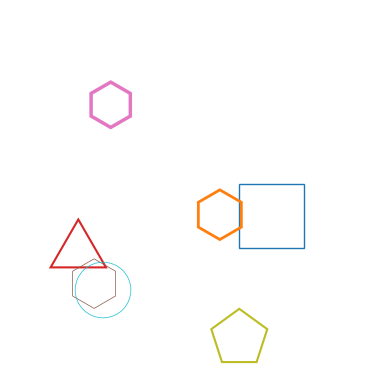[{"shape": "square", "thickness": 1, "radius": 0.42, "center": [0.705, 0.439]}, {"shape": "hexagon", "thickness": 2, "radius": 0.32, "center": [0.571, 0.442]}, {"shape": "triangle", "thickness": 1.5, "radius": 0.41, "center": [0.203, 0.347]}, {"shape": "hexagon", "thickness": 0.5, "radius": 0.32, "center": [0.244, 0.263]}, {"shape": "hexagon", "thickness": 2.5, "radius": 0.29, "center": [0.288, 0.728]}, {"shape": "pentagon", "thickness": 1.5, "radius": 0.38, "center": [0.622, 0.121]}, {"shape": "circle", "thickness": 0.5, "radius": 0.36, "center": [0.268, 0.247]}]